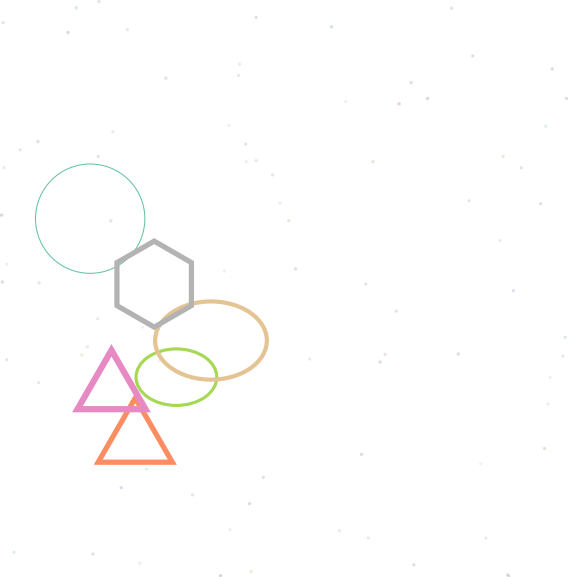[{"shape": "circle", "thickness": 0.5, "radius": 0.47, "center": [0.156, 0.62]}, {"shape": "triangle", "thickness": 2.5, "radius": 0.37, "center": [0.234, 0.236]}, {"shape": "triangle", "thickness": 3, "radius": 0.34, "center": [0.193, 0.325]}, {"shape": "oval", "thickness": 1.5, "radius": 0.35, "center": [0.305, 0.346]}, {"shape": "oval", "thickness": 2, "radius": 0.48, "center": [0.365, 0.409]}, {"shape": "hexagon", "thickness": 2.5, "radius": 0.37, "center": [0.267, 0.507]}]